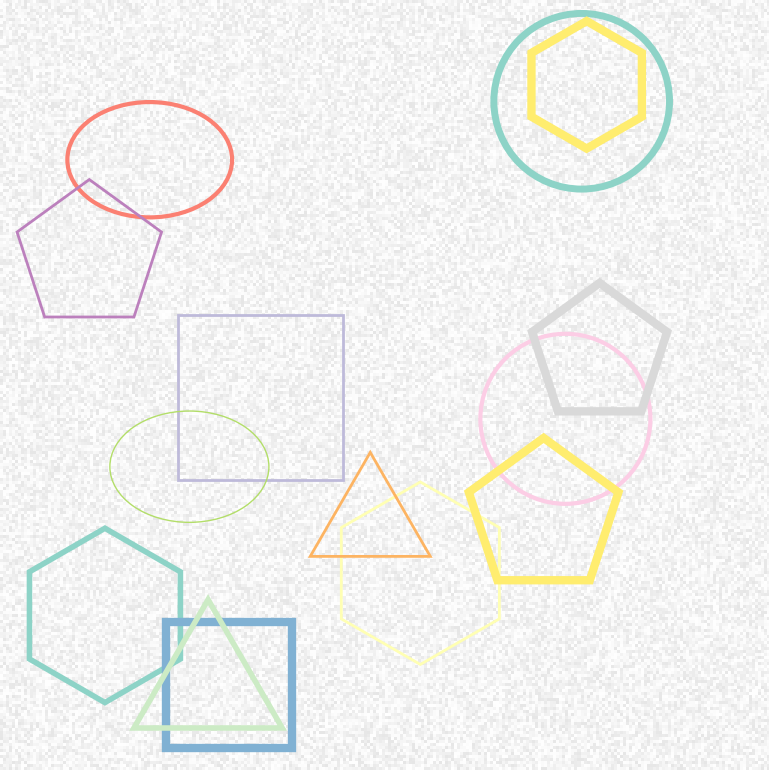[{"shape": "hexagon", "thickness": 2, "radius": 0.57, "center": [0.136, 0.201]}, {"shape": "circle", "thickness": 2.5, "radius": 0.57, "center": [0.755, 0.868]}, {"shape": "hexagon", "thickness": 1, "radius": 0.59, "center": [0.546, 0.256]}, {"shape": "square", "thickness": 1, "radius": 0.53, "center": [0.338, 0.483]}, {"shape": "oval", "thickness": 1.5, "radius": 0.53, "center": [0.194, 0.793]}, {"shape": "square", "thickness": 3, "radius": 0.41, "center": [0.297, 0.11]}, {"shape": "triangle", "thickness": 1, "radius": 0.45, "center": [0.481, 0.322]}, {"shape": "oval", "thickness": 0.5, "radius": 0.52, "center": [0.246, 0.394]}, {"shape": "circle", "thickness": 1.5, "radius": 0.55, "center": [0.734, 0.456]}, {"shape": "pentagon", "thickness": 3, "radius": 0.46, "center": [0.779, 0.54]}, {"shape": "pentagon", "thickness": 1, "radius": 0.49, "center": [0.116, 0.668]}, {"shape": "triangle", "thickness": 2, "radius": 0.56, "center": [0.27, 0.11]}, {"shape": "hexagon", "thickness": 3, "radius": 0.41, "center": [0.762, 0.89]}, {"shape": "pentagon", "thickness": 3, "radius": 0.51, "center": [0.706, 0.329]}]